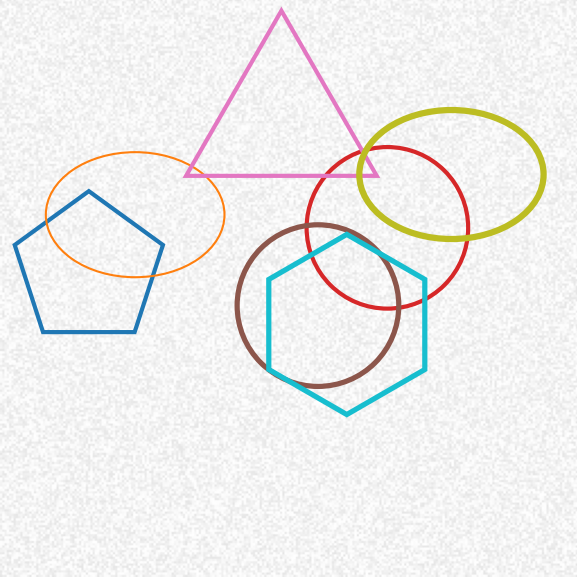[{"shape": "pentagon", "thickness": 2, "radius": 0.67, "center": [0.154, 0.533]}, {"shape": "oval", "thickness": 1, "radius": 0.77, "center": [0.234, 0.627]}, {"shape": "circle", "thickness": 2, "radius": 0.7, "center": [0.671, 0.605]}, {"shape": "circle", "thickness": 2.5, "radius": 0.7, "center": [0.551, 0.47]}, {"shape": "triangle", "thickness": 2, "radius": 0.95, "center": [0.487, 0.79]}, {"shape": "oval", "thickness": 3, "radius": 0.8, "center": [0.782, 0.697]}, {"shape": "hexagon", "thickness": 2.5, "radius": 0.78, "center": [0.601, 0.437]}]